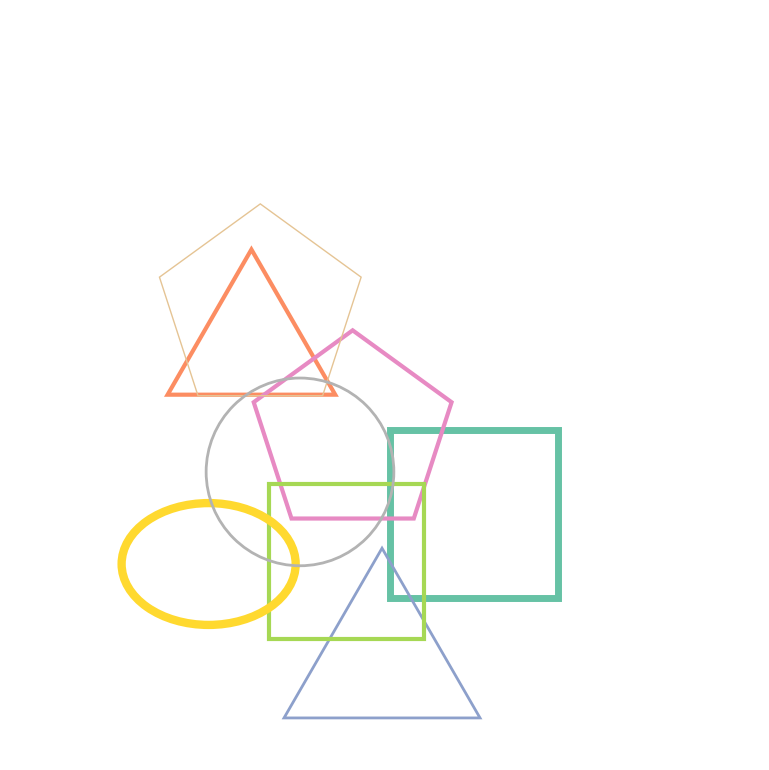[{"shape": "square", "thickness": 2.5, "radius": 0.55, "center": [0.616, 0.332]}, {"shape": "triangle", "thickness": 1.5, "radius": 0.63, "center": [0.327, 0.55]}, {"shape": "triangle", "thickness": 1, "radius": 0.73, "center": [0.496, 0.141]}, {"shape": "pentagon", "thickness": 1.5, "radius": 0.68, "center": [0.458, 0.436]}, {"shape": "square", "thickness": 1.5, "radius": 0.51, "center": [0.45, 0.271]}, {"shape": "oval", "thickness": 3, "radius": 0.57, "center": [0.271, 0.268]}, {"shape": "pentagon", "thickness": 0.5, "radius": 0.69, "center": [0.338, 0.598]}, {"shape": "circle", "thickness": 1, "radius": 0.61, "center": [0.39, 0.387]}]